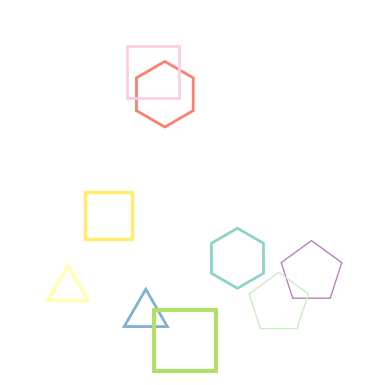[{"shape": "hexagon", "thickness": 2, "radius": 0.39, "center": [0.617, 0.329]}, {"shape": "triangle", "thickness": 2.5, "radius": 0.3, "center": [0.177, 0.249]}, {"shape": "hexagon", "thickness": 2, "radius": 0.43, "center": [0.428, 0.755]}, {"shape": "triangle", "thickness": 2, "radius": 0.32, "center": [0.379, 0.184]}, {"shape": "square", "thickness": 3, "radius": 0.4, "center": [0.481, 0.116]}, {"shape": "square", "thickness": 2, "radius": 0.34, "center": [0.398, 0.813]}, {"shape": "pentagon", "thickness": 1, "radius": 0.41, "center": [0.809, 0.292]}, {"shape": "pentagon", "thickness": 1, "radius": 0.4, "center": [0.724, 0.212]}, {"shape": "square", "thickness": 2.5, "radius": 0.3, "center": [0.282, 0.44]}]